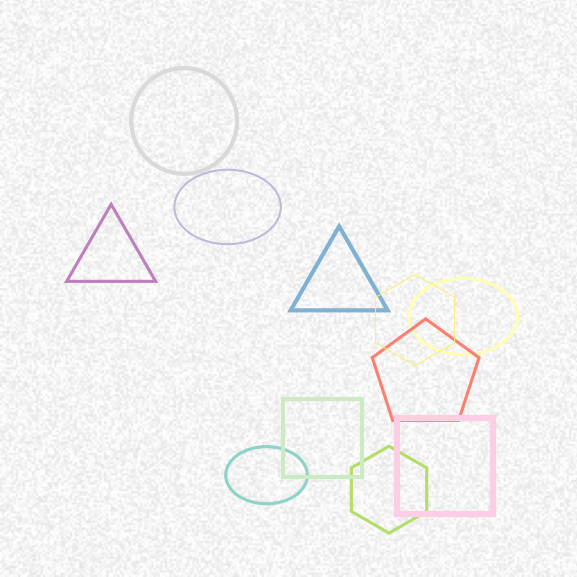[{"shape": "oval", "thickness": 1.5, "radius": 0.35, "center": [0.462, 0.176]}, {"shape": "oval", "thickness": 1.5, "radius": 0.47, "center": [0.802, 0.451]}, {"shape": "oval", "thickness": 1, "radius": 0.46, "center": [0.394, 0.641]}, {"shape": "pentagon", "thickness": 1.5, "radius": 0.49, "center": [0.737, 0.35]}, {"shape": "triangle", "thickness": 2, "radius": 0.49, "center": [0.587, 0.51]}, {"shape": "hexagon", "thickness": 1.5, "radius": 0.38, "center": [0.674, 0.151]}, {"shape": "square", "thickness": 3, "radius": 0.42, "center": [0.77, 0.192]}, {"shape": "circle", "thickness": 2, "radius": 0.46, "center": [0.319, 0.79]}, {"shape": "triangle", "thickness": 1.5, "radius": 0.44, "center": [0.192, 0.556]}, {"shape": "square", "thickness": 2, "radius": 0.34, "center": [0.558, 0.241]}, {"shape": "hexagon", "thickness": 0.5, "radius": 0.4, "center": [0.719, 0.445]}]